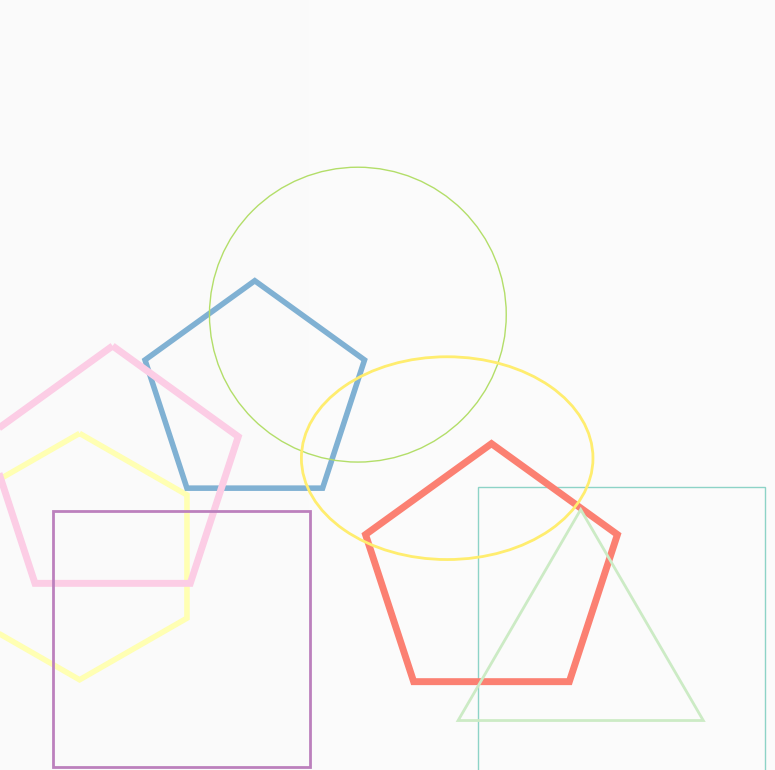[{"shape": "square", "thickness": 0.5, "radius": 0.92, "center": [0.802, 0.182]}, {"shape": "hexagon", "thickness": 2, "radius": 0.8, "center": [0.103, 0.277]}, {"shape": "pentagon", "thickness": 2.5, "radius": 0.85, "center": [0.634, 0.253]}, {"shape": "pentagon", "thickness": 2, "radius": 0.74, "center": [0.329, 0.486]}, {"shape": "circle", "thickness": 0.5, "radius": 0.96, "center": [0.462, 0.591]}, {"shape": "pentagon", "thickness": 2.5, "radius": 0.85, "center": [0.145, 0.38]}, {"shape": "square", "thickness": 1, "radius": 0.83, "center": [0.234, 0.17]}, {"shape": "triangle", "thickness": 1, "radius": 0.91, "center": [0.749, 0.156]}, {"shape": "oval", "thickness": 1, "radius": 0.94, "center": [0.577, 0.405]}]